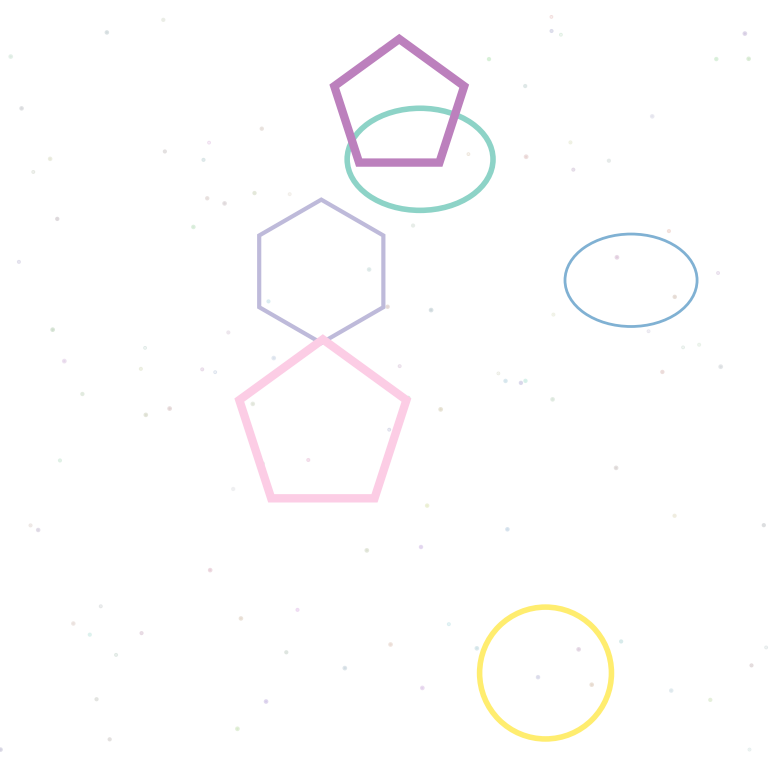[{"shape": "oval", "thickness": 2, "radius": 0.47, "center": [0.546, 0.793]}, {"shape": "hexagon", "thickness": 1.5, "radius": 0.47, "center": [0.417, 0.648]}, {"shape": "oval", "thickness": 1, "radius": 0.43, "center": [0.82, 0.636]}, {"shape": "pentagon", "thickness": 3, "radius": 0.57, "center": [0.419, 0.445]}, {"shape": "pentagon", "thickness": 3, "radius": 0.44, "center": [0.519, 0.861]}, {"shape": "circle", "thickness": 2, "radius": 0.43, "center": [0.708, 0.126]}]